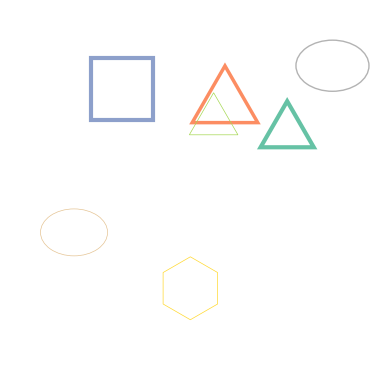[{"shape": "triangle", "thickness": 3, "radius": 0.4, "center": [0.746, 0.657]}, {"shape": "triangle", "thickness": 2.5, "radius": 0.49, "center": [0.584, 0.731]}, {"shape": "square", "thickness": 3, "radius": 0.4, "center": [0.318, 0.77]}, {"shape": "triangle", "thickness": 0.5, "radius": 0.36, "center": [0.555, 0.686]}, {"shape": "hexagon", "thickness": 0.5, "radius": 0.41, "center": [0.494, 0.251]}, {"shape": "oval", "thickness": 0.5, "radius": 0.44, "center": [0.192, 0.396]}, {"shape": "oval", "thickness": 1, "radius": 0.47, "center": [0.864, 0.829]}]